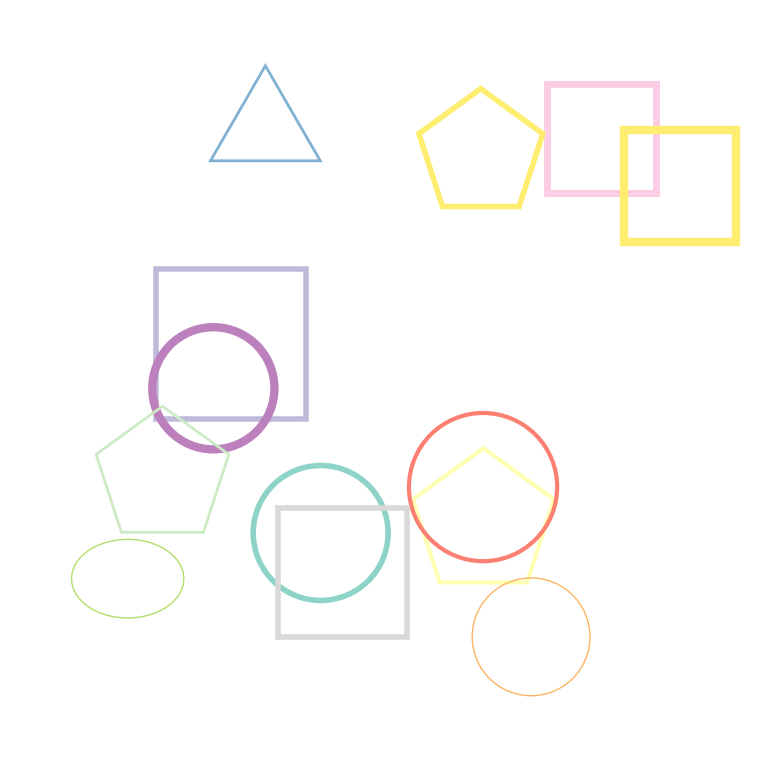[{"shape": "circle", "thickness": 2, "radius": 0.44, "center": [0.416, 0.308]}, {"shape": "pentagon", "thickness": 1.5, "radius": 0.48, "center": [0.628, 0.322]}, {"shape": "square", "thickness": 2, "radius": 0.49, "center": [0.3, 0.553]}, {"shape": "circle", "thickness": 1.5, "radius": 0.48, "center": [0.627, 0.367]}, {"shape": "triangle", "thickness": 1, "radius": 0.41, "center": [0.345, 0.832]}, {"shape": "circle", "thickness": 0.5, "radius": 0.38, "center": [0.69, 0.173]}, {"shape": "oval", "thickness": 0.5, "radius": 0.36, "center": [0.166, 0.248]}, {"shape": "square", "thickness": 2.5, "radius": 0.35, "center": [0.781, 0.82]}, {"shape": "square", "thickness": 2, "radius": 0.42, "center": [0.444, 0.257]}, {"shape": "circle", "thickness": 3, "radius": 0.4, "center": [0.277, 0.496]}, {"shape": "pentagon", "thickness": 1, "radius": 0.45, "center": [0.211, 0.382]}, {"shape": "square", "thickness": 3, "radius": 0.36, "center": [0.883, 0.759]}, {"shape": "pentagon", "thickness": 2, "radius": 0.42, "center": [0.624, 0.8]}]